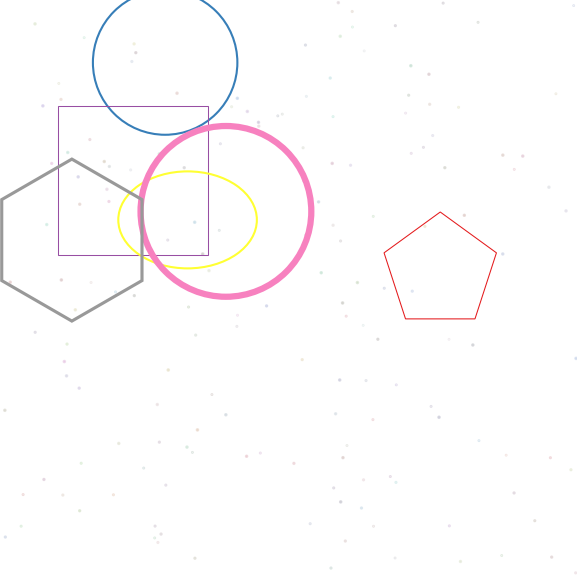[{"shape": "pentagon", "thickness": 0.5, "radius": 0.51, "center": [0.762, 0.53]}, {"shape": "circle", "thickness": 1, "radius": 0.63, "center": [0.286, 0.891]}, {"shape": "square", "thickness": 0.5, "radius": 0.65, "center": [0.23, 0.687]}, {"shape": "oval", "thickness": 1, "radius": 0.6, "center": [0.325, 0.618]}, {"shape": "circle", "thickness": 3, "radius": 0.74, "center": [0.391, 0.633]}, {"shape": "hexagon", "thickness": 1.5, "radius": 0.7, "center": [0.124, 0.583]}]